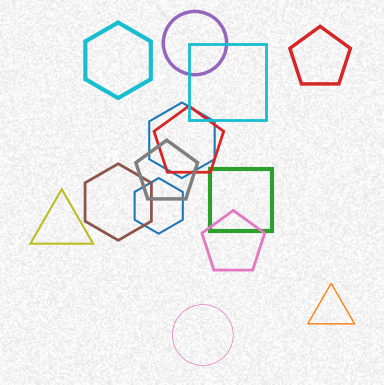[{"shape": "hexagon", "thickness": 1.5, "radius": 0.36, "center": [0.412, 0.465]}, {"shape": "hexagon", "thickness": 1.5, "radius": 0.49, "center": [0.473, 0.636]}, {"shape": "triangle", "thickness": 1, "radius": 0.35, "center": [0.86, 0.194]}, {"shape": "square", "thickness": 3, "radius": 0.4, "center": [0.625, 0.481]}, {"shape": "pentagon", "thickness": 2, "radius": 0.48, "center": [0.491, 0.63]}, {"shape": "pentagon", "thickness": 2.5, "radius": 0.41, "center": [0.832, 0.849]}, {"shape": "circle", "thickness": 2.5, "radius": 0.41, "center": [0.506, 0.888]}, {"shape": "hexagon", "thickness": 2, "radius": 0.5, "center": [0.307, 0.475]}, {"shape": "circle", "thickness": 0.5, "radius": 0.4, "center": [0.527, 0.13]}, {"shape": "pentagon", "thickness": 2, "radius": 0.43, "center": [0.606, 0.368]}, {"shape": "pentagon", "thickness": 2.5, "radius": 0.42, "center": [0.433, 0.552]}, {"shape": "triangle", "thickness": 1.5, "radius": 0.47, "center": [0.16, 0.414]}, {"shape": "hexagon", "thickness": 3, "radius": 0.49, "center": [0.307, 0.843]}, {"shape": "square", "thickness": 2, "radius": 0.49, "center": [0.591, 0.788]}]